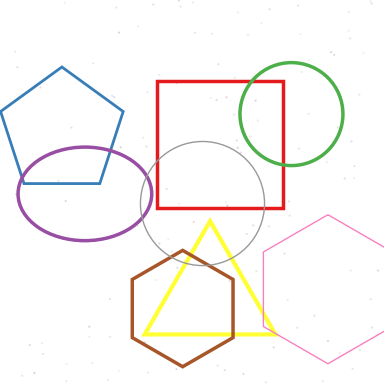[{"shape": "square", "thickness": 2.5, "radius": 0.82, "center": [0.572, 0.625]}, {"shape": "pentagon", "thickness": 2, "radius": 0.84, "center": [0.161, 0.659]}, {"shape": "circle", "thickness": 2.5, "radius": 0.67, "center": [0.757, 0.704]}, {"shape": "oval", "thickness": 2.5, "radius": 0.87, "center": [0.221, 0.496]}, {"shape": "triangle", "thickness": 3, "radius": 0.98, "center": [0.546, 0.229]}, {"shape": "hexagon", "thickness": 2.5, "radius": 0.76, "center": [0.474, 0.199]}, {"shape": "hexagon", "thickness": 1, "radius": 0.97, "center": [0.852, 0.249]}, {"shape": "circle", "thickness": 1, "radius": 0.81, "center": [0.526, 0.471]}]